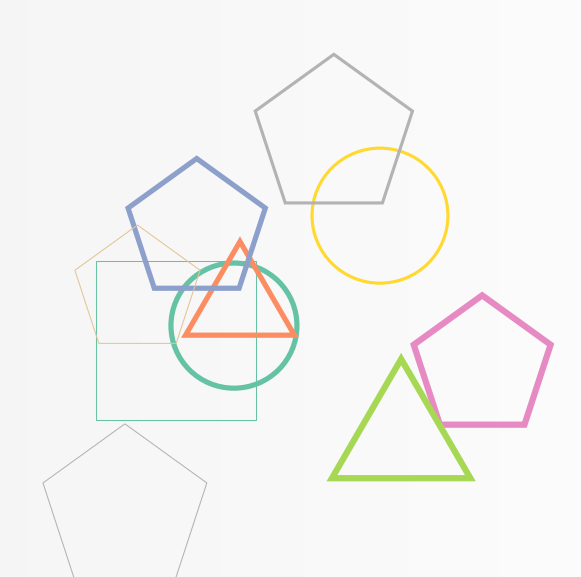[{"shape": "circle", "thickness": 2.5, "radius": 0.54, "center": [0.402, 0.435]}, {"shape": "square", "thickness": 0.5, "radius": 0.69, "center": [0.303, 0.41]}, {"shape": "triangle", "thickness": 2.5, "radius": 0.54, "center": [0.413, 0.473]}, {"shape": "pentagon", "thickness": 2.5, "radius": 0.62, "center": [0.338, 0.6]}, {"shape": "pentagon", "thickness": 3, "radius": 0.62, "center": [0.83, 0.364]}, {"shape": "triangle", "thickness": 3, "radius": 0.69, "center": [0.69, 0.24]}, {"shape": "circle", "thickness": 1.5, "radius": 0.58, "center": [0.654, 0.626]}, {"shape": "pentagon", "thickness": 0.5, "radius": 0.57, "center": [0.237, 0.496]}, {"shape": "pentagon", "thickness": 0.5, "radius": 0.74, "center": [0.215, 0.117]}, {"shape": "pentagon", "thickness": 1.5, "radius": 0.71, "center": [0.574, 0.763]}]